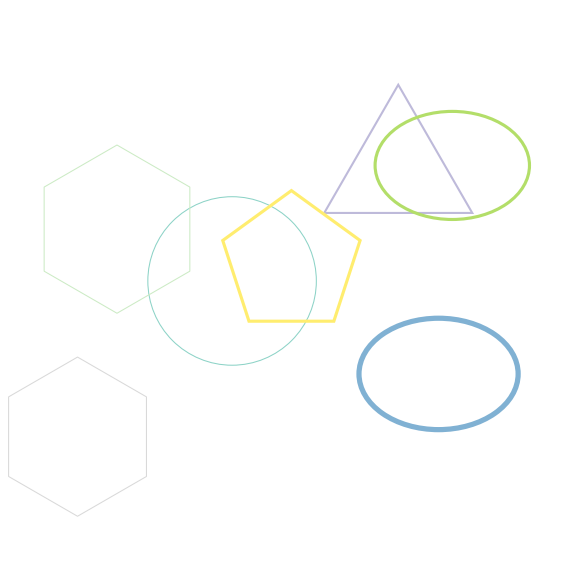[{"shape": "circle", "thickness": 0.5, "radius": 0.73, "center": [0.402, 0.513]}, {"shape": "triangle", "thickness": 1, "radius": 0.74, "center": [0.69, 0.704]}, {"shape": "oval", "thickness": 2.5, "radius": 0.69, "center": [0.759, 0.352]}, {"shape": "oval", "thickness": 1.5, "radius": 0.67, "center": [0.783, 0.713]}, {"shape": "hexagon", "thickness": 0.5, "radius": 0.69, "center": [0.134, 0.243]}, {"shape": "hexagon", "thickness": 0.5, "radius": 0.73, "center": [0.203, 0.602]}, {"shape": "pentagon", "thickness": 1.5, "radius": 0.63, "center": [0.505, 0.544]}]